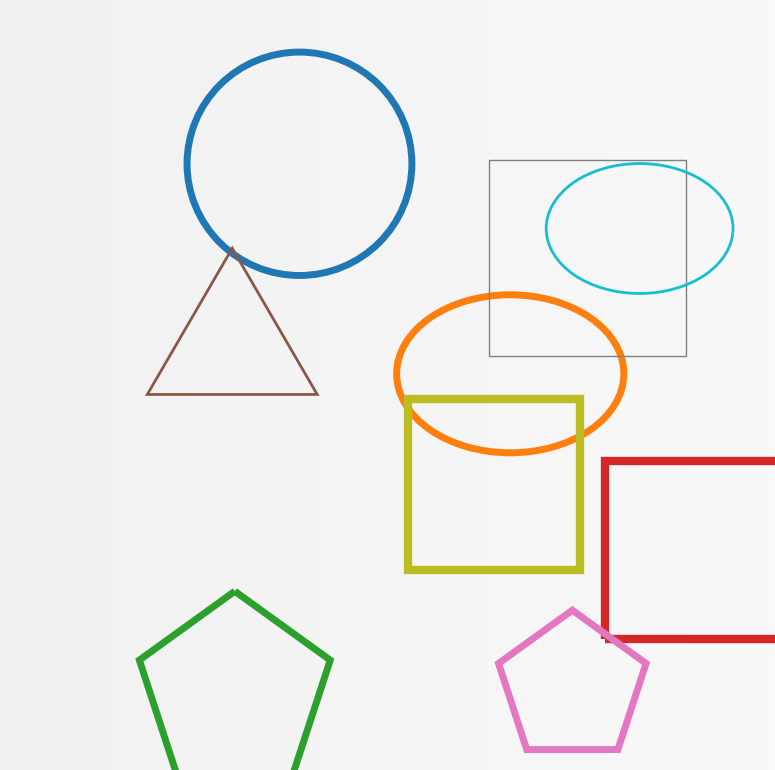[{"shape": "circle", "thickness": 2.5, "radius": 0.73, "center": [0.386, 0.787]}, {"shape": "oval", "thickness": 2.5, "radius": 0.73, "center": [0.658, 0.515]}, {"shape": "pentagon", "thickness": 2.5, "radius": 0.65, "center": [0.303, 0.103]}, {"shape": "square", "thickness": 3, "radius": 0.58, "center": [0.896, 0.286]}, {"shape": "triangle", "thickness": 1, "radius": 0.63, "center": [0.3, 0.551]}, {"shape": "pentagon", "thickness": 2.5, "radius": 0.5, "center": [0.738, 0.107]}, {"shape": "square", "thickness": 0.5, "radius": 0.64, "center": [0.758, 0.665]}, {"shape": "square", "thickness": 3, "radius": 0.55, "center": [0.638, 0.371]}, {"shape": "oval", "thickness": 1, "radius": 0.6, "center": [0.825, 0.703]}]